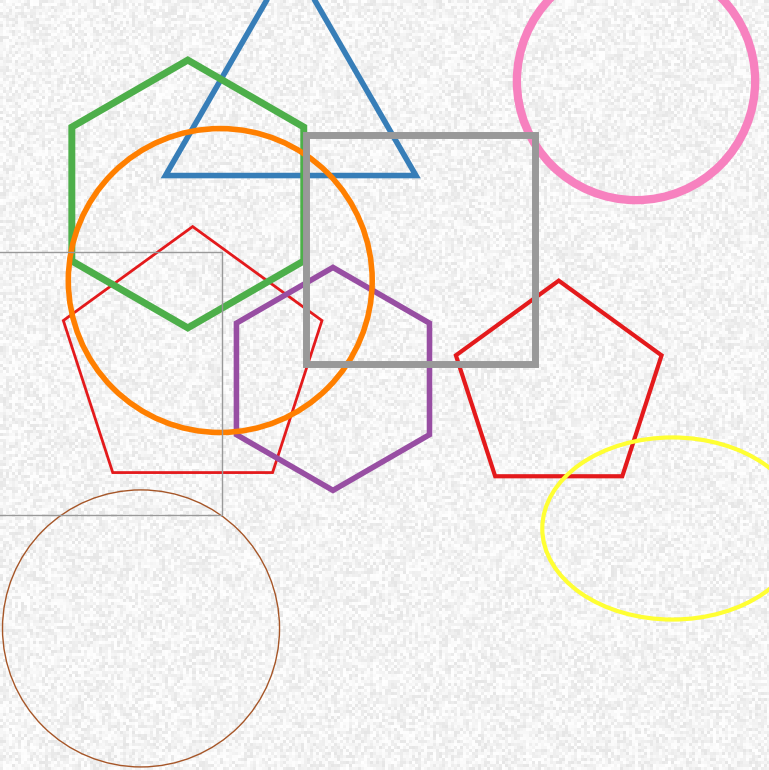[{"shape": "pentagon", "thickness": 1.5, "radius": 0.7, "center": [0.726, 0.495]}, {"shape": "pentagon", "thickness": 1, "radius": 0.88, "center": [0.25, 0.529]}, {"shape": "triangle", "thickness": 2, "radius": 0.94, "center": [0.378, 0.866]}, {"shape": "hexagon", "thickness": 2.5, "radius": 0.87, "center": [0.244, 0.748]}, {"shape": "hexagon", "thickness": 2, "radius": 0.72, "center": [0.432, 0.508]}, {"shape": "circle", "thickness": 2, "radius": 0.99, "center": [0.286, 0.636]}, {"shape": "oval", "thickness": 1.5, "radius": 0.84, "center": [0.873, 0.314]}, {"shape": "circle", "thickness": 0.5, "radius": 0.9, "center": [0.183, 0.184]}, {"shape": "circle", "thickness": 3, "radius": 0.77, "center": [0.826, 0.895]}, {"shape": "square", "thickness": 0.5, "radius": 0.85, "center": [0.118, 0.502]}, {"shape": "square", "thickness": 2.5, "radius": 0.74, "center": [0.546, 0.676]}]